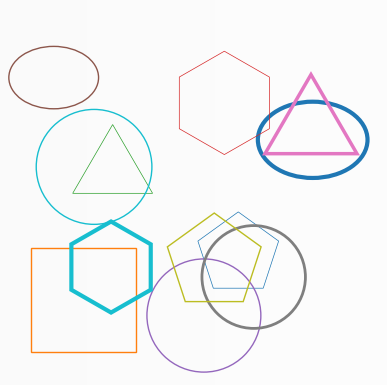[{"shape": "pentagon", "thickness": 0.5, "radius": 0.55, "center": [0.615, 0.34]}, {"shape": "oval", "thickness": 3, "radius": 0.71, "center": [0.807, 0.637]}, {"shape": "square", "thickness": 1, "radius": 0.68, "center": [0.216, 0.222]}, {"shape": "triangle", "thickness": 0.5, "radius": 0.6, "center": [0.291, 0.557]}, {"shape": "hexagon", "thickness": 0.5, "radius": 0.67, "center": [0.579, 0.733]}, {"shape": "circle", "thickness": 1, "radius": 0.73, "center": [0.526, 0.18]}, {"shape": "oval", "thickness": 1, "radius": 0.58, "center": [0.139, 0.798]}, {"shape": "triangle", "thickness": 2.5, "radius": 0.68, "center": [0.803, 0.669]}, {"shape": "circle", "thickness": 2, "radius": 0.67, "center": [0.655, 0.281]}, {"shape": "pentagon", "thickness": 1, "radius": 0.64, "center": [0.553, 0.319]}, {"shape": "hexagon", "thickness": 3, "radius": 0.59, "center": [0.287, 0.306]}, {"shape": "circle", "thickness": 1, "radius": 0.75, "center": [0.243, 0.567]}]